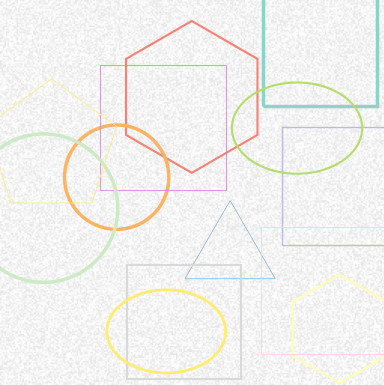[{"shape": "square", "thickness": 2.5, "radius": 0.74, "center": [0.83, 0.871]}, {"shape": "hexagon", "thickness": 1.5, "radius": 0.7, "center": [0.882, 0.146]}, {"shape": "square", "thickness": 1, "radius": 0.76, "center": [0.884, 0.517]}, {"shape": "hexagon", "thickness": 1.5, "radius": 0.99, "center": [0.498, 0.748]}, {"shape": "triangle", "thickness": 0.5, "radius": 0.68, "center": [0.598, 0.344]}, {"shape": "circle", "thickness": 2.5, "radius": 0.68, "center": [0.303, 0.54]}, {"shape": "oval", "thickness": 1.5, "radius": 0.85, "center": [0.771, 0.667]}, {"shape": "square", "thickness": 0.5, "radius": 0.83, "center": [0.843, 0.246]}, {"shape": "square", "thickness": 1.5, "radius": 0.74, "center": [0.478, 0.163]}, {"shape": "square", "thickness": 0.5, "radius": 0.82, "center": [0.423, 0.669]}, {"shape": "circle", "thickness": 2.5, "radius": 0.96, "center": [0.113, 0.459]}, {"shape": "oval", "thickness": 2, "radius": 0.77, "center": [0.432, 0.139]}, {"shape": "pentagon", "thickness": 0.5, "radius": 0.89, "center": [0.134, 0.617]}]